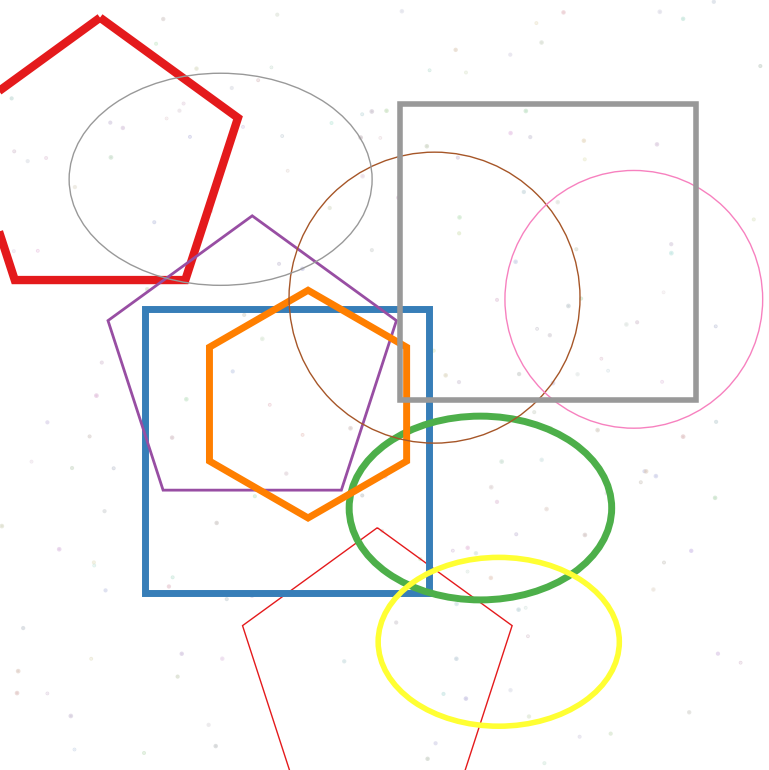[{"shape": "pentagon", "thickness": 0.5, "radius": 0.92, "center": [0.49, 0.131]}, {"shape": "pentagon", "thickness": 3, "radius": 0.94, "center": [0.13, 0.789]}, {"shape": "square", "thickness": 2.5, "radius": 0.92, "center": [0.373, 0.414]}, {"shape": "oval", "thickness": 2.5, "radius": 0.85, "center": [0.624, 0.34]}, {"shape": "pentagon", "thickness": 1, "radius": 0.98, "center": [0.328, 0.523]}, {"shape": "hexagon", "thickness": 2.5, "radius": 0.74, "center": [0.4, 0.475]}, {"shape": "oval", "thickness": 2, "radius": 0.78, "center": [0.648, 0.166]}, {"shape": "circle", "thickness": 0.5, "radius": 0.94, "center": [0.564, 0.613]}, {"shape": "circle", "thickness": 0.5, "radius": 0.84, "center": [0.823, 0.611]}, {"shape": "square", "thickness": 2, "radius": 0.96, "center": [0.712, 0.672]}, {"shape": "oval", "thickness": 0.5, "radius": 0.98, "center": [0.287, 0.767]}]